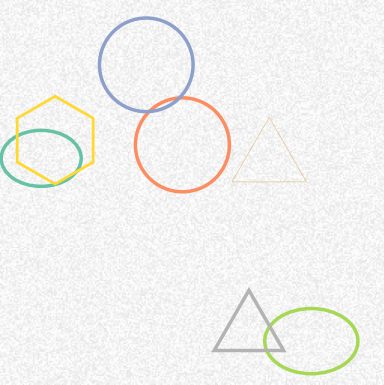[{"shape": "oval", "thickness": 2.5, "radius": 0.52, "center": [0.107, 0.589]}, {"shape": "circle", "thickness": 2.5, "radius": 0.61, "center": [0.474, 0.624]}, {"shape": "circle", "thickness": 2.5, "radius": 0.61, "center": [0.38, 0.832]}, {"shape": "oval", "thickness": 2.5, "radius": 0.6, "center": [0.809, 0.114]}, {"shape": "hexagon", "thickness": 2, "radius": 0.57, "center": [0.143, 0.636]}, {"shape": "triangle", "thickness": 0.5, "radius": 0.56, "center": [0.699, 0.584]}, {"shape": "triangle", "thickness": 2.5, "radius": 0.52, "center": [0.647, 0.142]}]